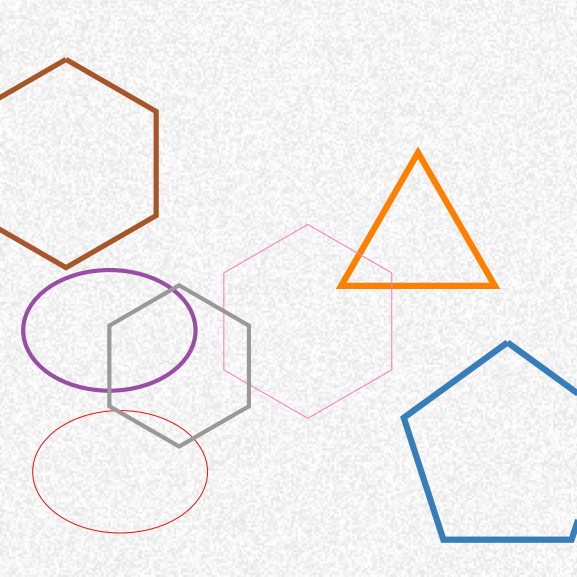[{"shape": "oval", "thickness": 0.5, "radius": 0.76, "center": [0.208, 0.182]}, {"shape": "pentagon", "thickness": 3, "radius": 0.94, "center": [0.879, 0.217]}, {"shape": "oval", "thickness": 2, "radius": 0.75, "center": [0.189, 0.427]}, {"shape": "triangle", "thickness": 3, "radius": 0.77, "center": [0.724, 0.581]}, {"shape": "hexagon", "thickness": 2.5, "radius": 0.9, "center": [0.114, 0.716]}, {"shape": "hexagon", "thickness": 0.5, "radius": 0.84, "center": [0.533, 0.443]}, {"shape": "hexagon", "thickness": 2, "radius": 0.7, "center": [0.31, 0.366]}]